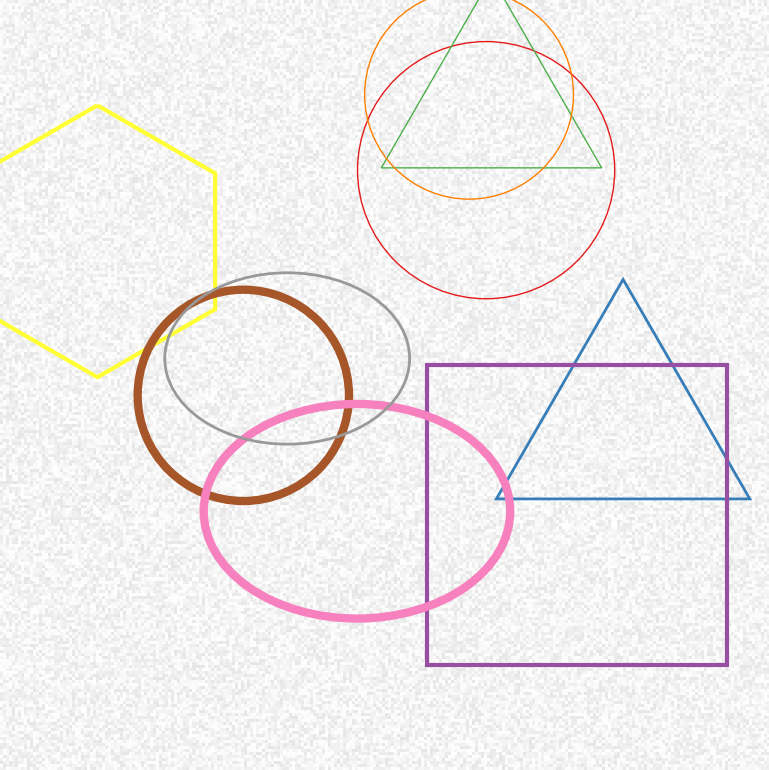[{"shape": "circle", "thickness": 0.5, "radius": 0.84, "center": [0.631, 0.779]}, {"shape": "triangle", "thickness": 1, "radius": 0.95, "center": [0.809, 0.447]}, {"shape": "triangle", "thickness": 0.5, "radius": 0.83, "center": [0.638, 0.865]}, {"shape": "square", "thickness": 1.5, "radius": 0.97, "center": [0.749, 0.331]}, {"shape": "circle", "thickness": 0.5, "radius": 0.68, "center": [0.609, 0.877]}, {"shape": "hexagon", "thickness": 1.5, "radius": 0.88, "center": [0.126, 0.687]}, {"shape": "circle", "thickness": 3, "radius": 0.69, "center": [0.316, 0.487]}, {"shape": "oval", "thickness": 3, "radius": 1.0, "center": [0.464, 0.336]}, {"shape": "oval", "thickness": 1, "radius": 0.79, "center": [0.373, 0.534]}]